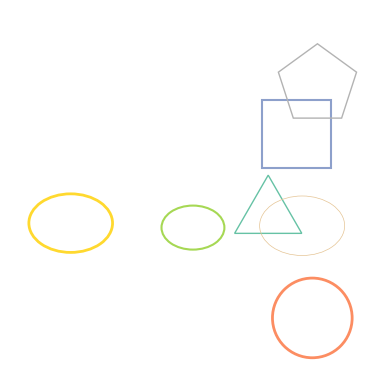[{"shape": "triangle", "thickness": 1, "radius": 0.5, "center": [0.697, 0.444]}, {"shape": "circle", "thickness": 2, "radius": 0.52, "center": [0.811, 0.174]}, {"shape": "square", "thickness": 1.5, "radius": 0.45, "center": [0.771, 0.652]}, {"shape": "oval", "thickness": 1.5, "radius": 0.41, "center": [0.501, 0.409]}, {"shape": "oval", "thickness": 2, "radius": 0.54, "center": [0.184, 0.42]}, {"shape": "oval", "thickness": 0.5, "radius": 0.55, "center": [0.785, 0.414]}, {"shape": "pentagon", "thickness": 1, "radius": 0.53, "center": [0.825, 0.78]}]